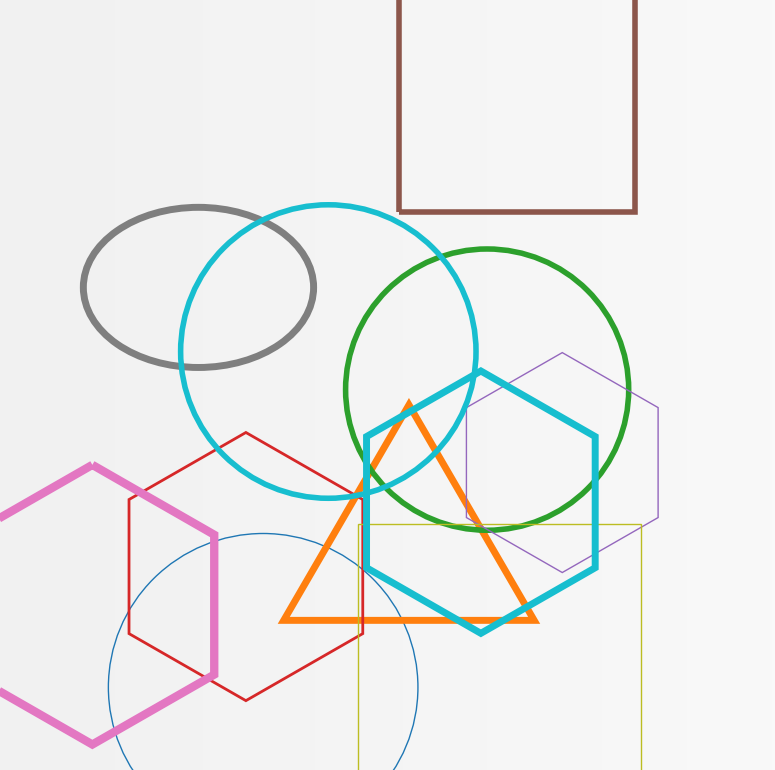[{"shape": "circle", "thickness": 0.5, "radius": 1.0, "center": [0.34, 0.107]}, {"shape": "triangle", "thickness": 2.5, "radius": 0.93, "center": [0.528, 0.288]}, {"shape": "circle", "thickness": 2, "radius": 0.91, "center": [0.629, 0.494]}, {"shape": "hexagon", "thickness": 1, "radius": 0.87, "center": [0.317, 0.264]}, {"shape": "hexagon", "thickness": 0.5, "radius": 0.71, "center": [0.725, 0.399]}, {"shape": "square", "thickness": 2, "radius": 0.76, "center": [0.667, 0.877]}, {"shape": "hexagon", "thickness": 3, "radius": 0.91, "center": [0.119, 0.215]}, {"shape": "oval", "thickness": 2.5, "radius": 0.74, "center": [0.256, 0.627]}, {"shape": "square", "thickness": 0.5, "radius": 0.91, "center": [0.645, 0.136]}, {"shape": "hexagon", "thickness": 2.5, "radius": 0.85, "center": [0.62, 0.348]}, {"shape": "circle", "thickness": 2, "radius": 0.95, "center": [0.424, 0.543]}]